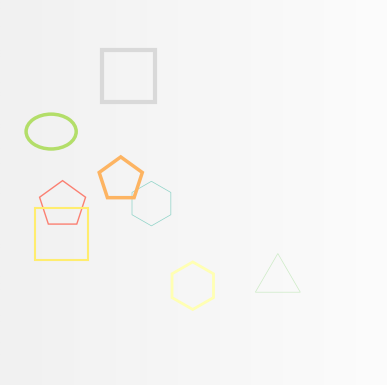[{"shape": "hexagon", "thickness": 0.5, "radius": 0.29, "center": [0.391, 0.471]}, {"shape": "hexagon", "thickness": 2, "radius": 0.31, "center": [0.497, 0.258]}, {"shape": "pentagon", "thickness": 1, "radius": 0.31, "center": [0.161, 0.468]}, {"shape": "pentagon", "thickness": 2.5, "radius": 0.29, "center": [0.312, 0.534]}, {"shape": "oval", "thickness": 2.5, "radius": 0.32, "center": [0.132, 0.658]}, {"shape": "square", "thickness": 3, "radius": 0.34, "center": [0.332, 0.802]}, {"shape": "triangle", "thickness": 0.5, "radius": 0.33, "center": [0.717, 0.275]}, {"shape": "square", "thickness": 1.5, "radius": 0.34, "center": [0.158, 0.392]}]